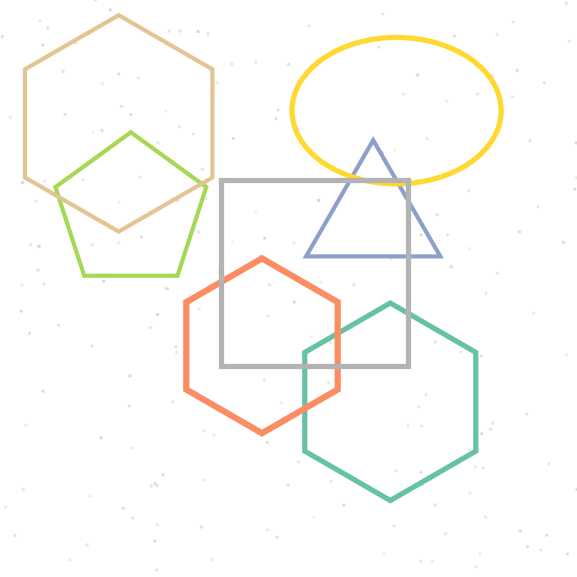[{"shape": "hexagon", "thickness": 2.5, "radius": 0.85, "center": [0.676, 0.303]}, {"shape": "hexagon", "thickness": 3, "radius": 0.76, "center": [0.454, 0.4]}, {"shape": "triangle", "thickness": 2, "radius": 0.67, "center": [0.646, 0.622]}, {"shape": "pentagon", "thickness": 2, "radius": 0.69, "center": [0.227, 0.633]}, {"shape": "oval", "thickness": 2.5, "radius": 0.91, "center": [0.687, 0.808]}, {"shape": "hexagon", "thickness": 2, "radius": 0.94, "center": [0.206, 0.785]}, {"shape": "square", "thickness": 2.5, "radius": 0.81, "center": [0.545, 0.527]}]